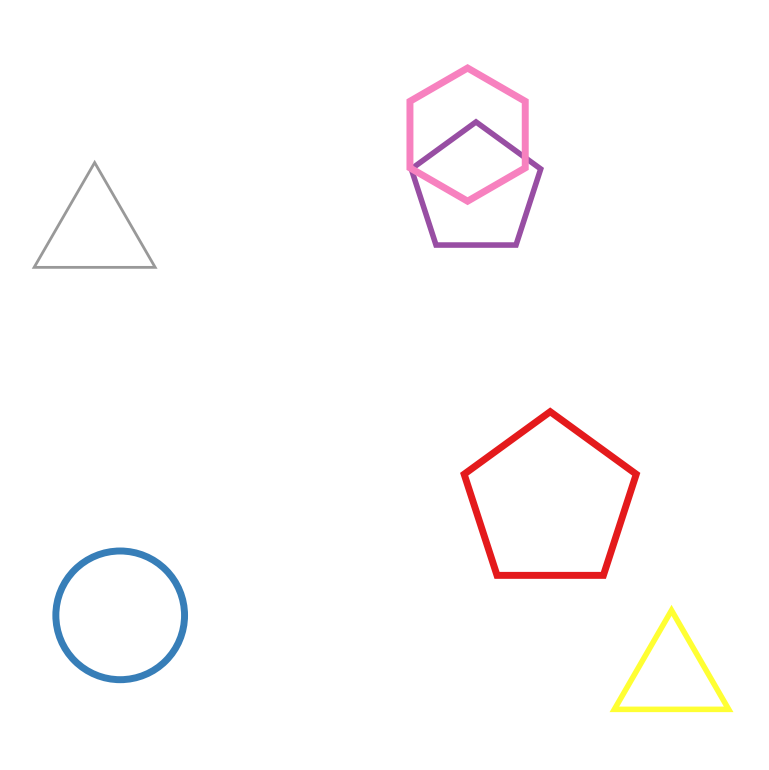[{"shape": "pentagon", "thickness": 2.5, "radius": 0.59, "center": [0.715, 0.348]}, {"shape": "circle", "thickness": 2.5, "radius": 0.42, "center": [0.156, 0.201]}, {"shape": "pentagon", "thickness": 2, "radius": 0.44, "center": [0.618, 0.753]}, {"shape": "triangle", "thickness": 2, "radius": 0.43, "center": [0.872, 0.122]}, {"shape": "hexagon", "thickness": 2.5, "radius": 0.43, "center": [0.607, 0.825]}, {"shape": "triangle", "thickness": 1, "radius": 0.45, "center": [0.123, 0.698]}]